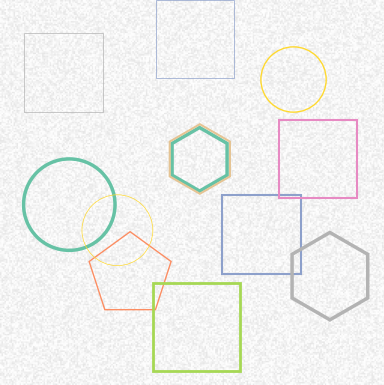[{"shape": "hexagon", "thickness": 2.5, "radius": 0.41, "center": [0.518, 0.586]}, {"shape": "circle", "thickness": 2.5, "radius": 0.59, "center": [0.18, 0.468]}, {"shape": "pentagon", "thickness": 1, "radius": 0.56, "center": [0.338, 0.286]}, {"shape": "square", "thickness": 0.5, "radius": 0.51, "center": [0.506, 0.898]}, {"shape": "square", "thickness": 1.5, "radius": 0.51, "center": [0.678, 0.391]}, {"shape": "square", "thickness": 1.5, "radius": 0.51, "center": [0.826, 0.588]}, {"shape": "square", "thickness": 2, "radius": 0.57, "center": [0.509, 0.151]}, {"shape": "circle", "thickness": 0.5, "radius": 0.46, "center": [0.305, 0.402]}, {"shape": "circle", "thickness": 1, "radius": 0.42, "center": [0.762, 0.793]}, {"shape": "hexagon", "thickness": 1.5, "radius": 0.45, "center": [0.519, 0.587]}, {"shape": "square", "thickness": 0.5, "radius": 0.52, "center": [0.164, 0.812]}, {"shape": "hexagon", "thickness": 2.5, "radius": 0.57, "center": [0.857, 0.283]}]